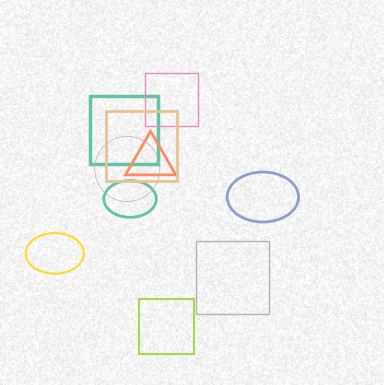[{"shape": "oval", "thickness": 2, "radius": 0.34, "center": [0.338, 0.483]}, {"shape": "square", "thickness": 2.5, "radius": 0.44, "center": [0.322, 0.662]}, {"shape": "triangle", "thickness": 2, "radius": 0.38, "center": [0.391, 0.584]}, {"shape": "oval", "thickness": 2, "radius": 0.46, "center": [0.683, 0.488]}, {"shape": "square", "thickness": 1, "radius": 0.35, "center": [0.445, 0.741]}, {"shape": "square", "thickness": 1.5, "radius": 0.36, "center": [0.433, 0.152]}, {"shape": "oval", "thickness": 1.5, "radius": 0.38, "center": [0.142, 0.342]}, {"shape": "square", "thickness": 2, "radius": 0.46, "center": [0.367, 0.621]}, {"shape": "square", "thickness": 1, "radius": 0.47, "center": [0.605, 0.278]}, {"shape": "circle", "thickness": 0.5, "radius": 0.42, "center": [0.331, 0.561]}]